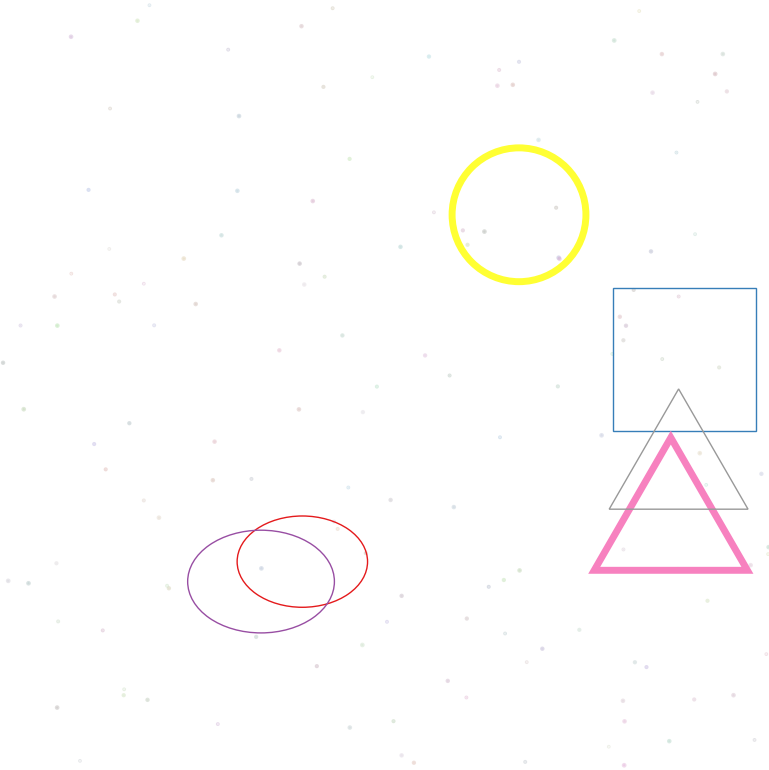[{"shape": "oval", "thickness": 0.5, "radius": 0.42, "center": [0.393, 0.271]}, {"shape": "square", "thickness": 0.5, "radius": 0.47, "center": [0.889, 0.533]}, {"shape": "oval", "thickness": 0.5, "radius": 0.48, "center": [0.339, 0.245]}, {"shape": "circle", "thickness": 2.5, "radius": 0.43, "center": [0.674, 0.721]}, {"shape": "triangle", "thickness": 2.5, "radius": 0.57, "center": [0.871, 0.317]}, {"shape": "triangle", "thickness": 0.5, "radius": 0.52, "center": [0.881, 0.391]}]